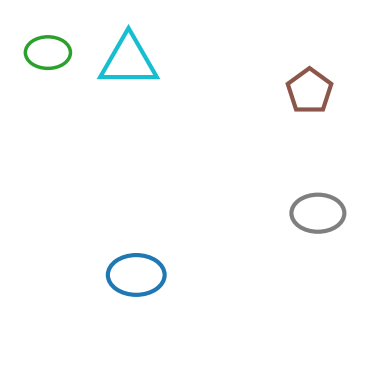[{"shape": "oval", "thickness": 3, "radius": 0.37, "center": [0.354, 0.286]}, {"shape": "oval", "thickness": 2.5, "radius": 0.29, "center": [0.124, 0.863]}, {"shape": "pentagon", "thickness": 3, "radius": 0.3, "center": [0.804, 0.764]}, {"shape": "oval", "thickness": 3, "radius": 0.34, "center": [0.826, 0.446]}, {"shape": "triangle", "thickness": 3, "radius": 0.42, "center": [0.334, 0.842]}]